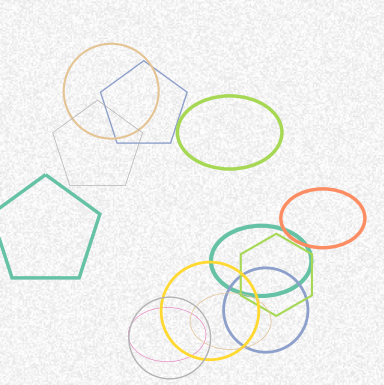[{"shape": "oval", "thickness": 3, "radius": 0.65, "center": [0.678, 0.323]}, {"shape": "pentagon", "thickness": 2.5, "radius": 0.74, "center": [0.118, 0.398]}, {"shape": "oval", "thickness": 2.5, "radius": 0.55, "center": [0.839, 0.433]}, {"shape": "circle", "thickness": 2, "radius": 0.55, "center": [0.69, 0.195]}, {"shape": "pentagon", "thickness": 1, "radius": 0.59, "center": [0.374, 0.724]}, {"shape": "oval", "thickness": 0.5, "radius": 0.5, "center": [0.434, 0.131]}, {"shape": "hexagon", "thickness": 1.5, "radius": 0.53, "center": [0.718, 0.286]}, {"shape": "oval", "thickness": 2.5, "radius": 0.68, "center": [0.597, 0.656]}, {"shape": "circle", "thickness": 2, "radius": 0.63, "center": [0.545, 0.192]}, {"shape": "oval", "thickness": 0.5, "radius": 0.53, "center": [0.599, 0.166]}, {"shape": "circle", "thickness": 1.5, "radius": 0.62, "center": [0.289, 0.763]}, {"shape": "circle", "thickness": 1, "radius": 0.53, "center": [0.441, 0.122]}, {"shape": "pentagon", "thickness": 0.5, "radius": 0.61, "center": [0.253, 0.617]}]